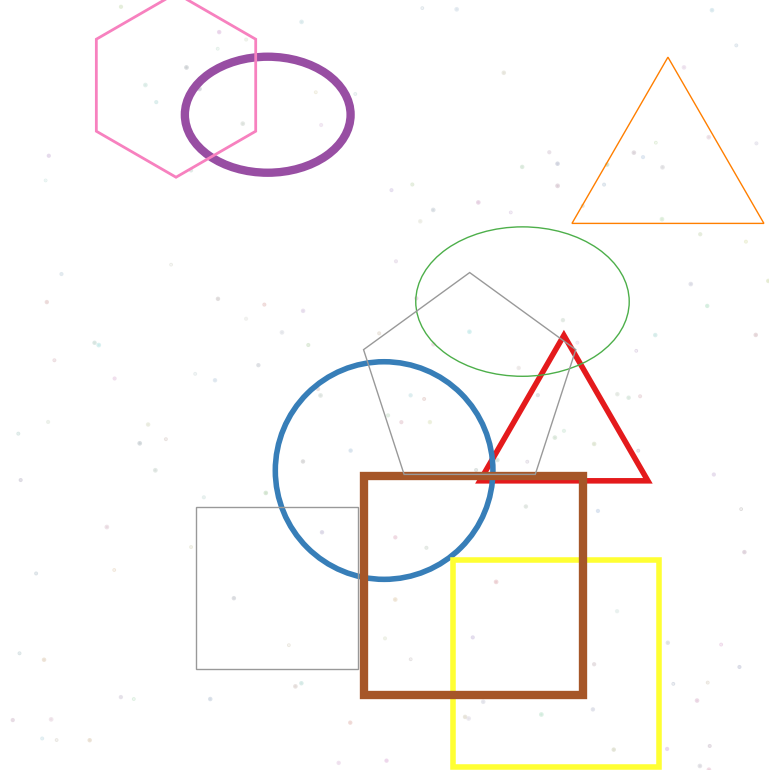[{"shape": "triangle", "thickness": 2, "radius": 0.63, "center": [0.732, 0.439]}, {"shape": "circle", "thickness": 2, "radius": 0.71, "center": [0.499, 0.389]}, {"shape": "oval", "thickness": 0.5, "radius": 0.69, "center": [0.679, 0.608]}, {"shape": "oval", "thickness": 3, "radius": 0.54, "center": [0.348, 0.851]}, {"shape": "triangle", "thickness": 0.5, "radius": 0.72, "center": [0.867, 0.782]}, {"shape": "square", "thickness": 2, "radius": 0.67, "center": [0.722, 0.139]}, {"shape": "square", "thickness": 3, "radius": 0.71, "center": [0.614, 0.239]}, {"shape": "hexagon", "thickness": 1, "radius": 0.6, "center": [0.229, 0.889]}, {"shape": "pentagon", "thickness": 0.5, "radius": 0.72, "center": [0.61, 0.501]}, {"shape": "square", "thickness": 0.5, "radius": 0.52, "center": [0.36, 0.236]}]